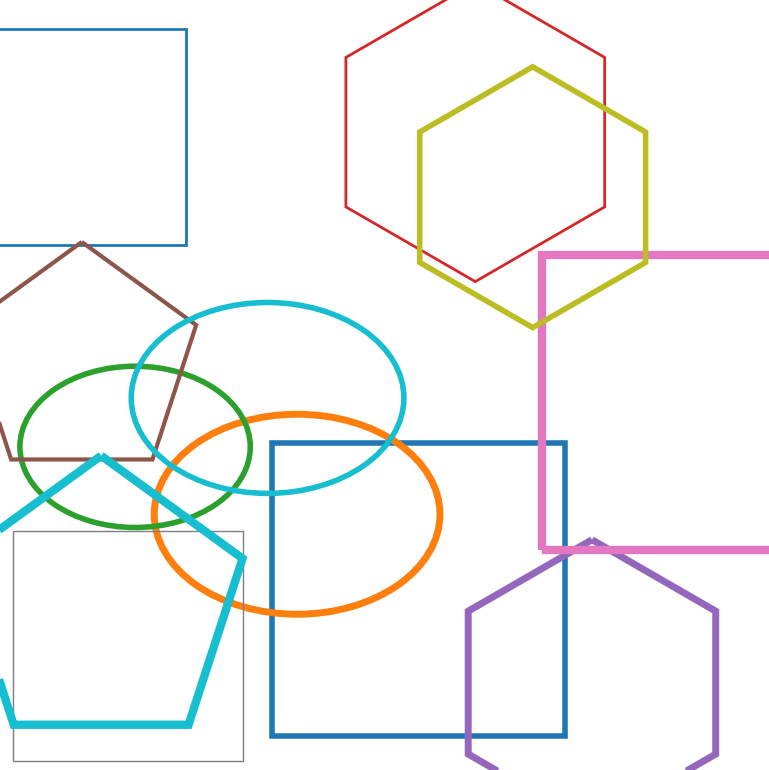[{"shape": "square", "thickness": 1, "radius": 0.7, "center": [0.102, 0.822]}, {"shape": "square", "thickness": 2, "radius": 0.95, "center": [0.544, 0.235]}, {"shape": "oval", "thickness": 2.5, "radius": 0.93, "center": [0.386, 0.332]}, {"shape": "oval", "thickness": 2, "radius": 0.75, "center": [0.175, 0.42]}, {"shape": "hexagon", "thickness": 1, "radius": 0.97, "center": [0.617, 0.828]}, {"shape": "hexagon", "thickness": 2.5, "radius": 0.93, "center": [0.769, 0.113]}, {"shape": "pentagon", "thickness": 1.5, "radius": 0.78, "center": [0.106, 0.53]}, {"shape": "square", "thickness": 3, "radius": 0.96, "center": [0.895, 0.477]}, {"shape": "square", "thickness": 0.5, "radius": 0.75, "center": [0.166, 0.161]}, {"shape": "hexagon", "thickness": 2, "radius": 0.85, "center": [0.692, 0.744]}, {"shape": "pentagon", "thickness": 3, "radius": 0.97, "center": [0.131, 0.215]}, {"shape": "oval", "thickness": 2, "radius": 0.89, "center": [0.347, 0.483]}]